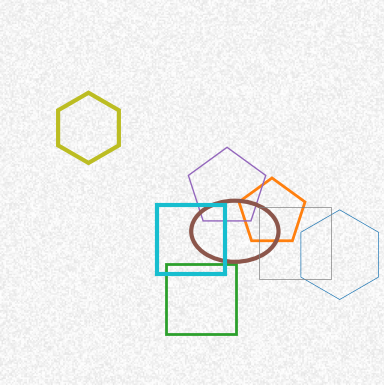[{"shape": "hexagon", "thickness": 0.5, "radius": 0.58, "center": [0.882, 0.338]}, {"shape": "pentagon", "thickness": 2, "radius": 0.45, "center": [0.706, 0.448]}, {"shape": "square", "thickness": 2, "radius": 0.45, "center": [0.521, 0.223]}, {"shape": "pentagon", "thickness": 1, "radius": 0.53, "center": [0.59, 0.512]}, {"shape": "oval", "thickness": 3, "radius": 0.57, "center": [0.61, 0.399]}, {"shape": "square", "thickness": 0.5, "radius": 0.47, "center": [0.766, 0.369]}, {"shape": "hexagon", "thickness": 3, "radius": 0.46, "center": [0.23, 0.668]}, {"shape": "square", "thickness": 3, "radius": 0.45, "center": [0.496, 0.378]}]